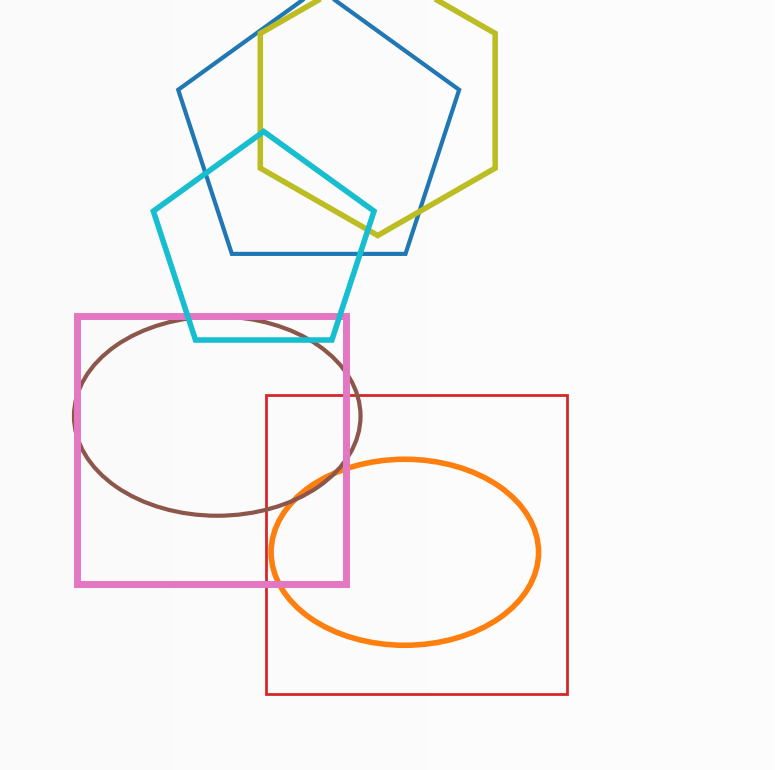[{"shape": "pentagon", "thickness": 1.5, "radius": 0.95, "center": [0.411, 0.824]}, {"shape": "oval", "thickness": 2, "radius": 0.86, "center": [0.522, 0.283]}, {"shape": "square", "thickness": 1, "radius": 0.97, "center": [0.537, 0.293]}, {"shape": "oval", "thickness": 1.5, "radius": 0.92, "center": [0.28, 0.46]}, {"shape": "square", "thickness": 2.5, "radius": 0.87, "center": [0.273, 0.415]}, {"shape": "hexagon", "thickness": 2, "radius": 0.87, "center": [0.487, 0.869]}, {"shape": "pentagon", "thickness": 2, "radius": 0.75, "center": [0.34, 0.68]}]